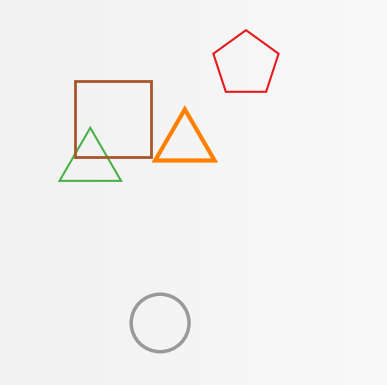[{"shape": "pentagon", "thickness": 1.5, "radius": 0.44, "center": [0.635, 0.833]}, {"shape": "triangle", "thickness": 1.5, "radius": 0.46, "center": [0.233, 0.576]}, {"shape": "triangle", "thickness": 3, "radius": 0.44, "center": [0.477, 0.627]}, {"shape": "square", "thickness": 2, "radius": 0.49, "center": [0.292, 0.69]}, {"shape": "circle", "thickness": 2.5, "radius": 0.37, "center": [0.413, 0.161]}]